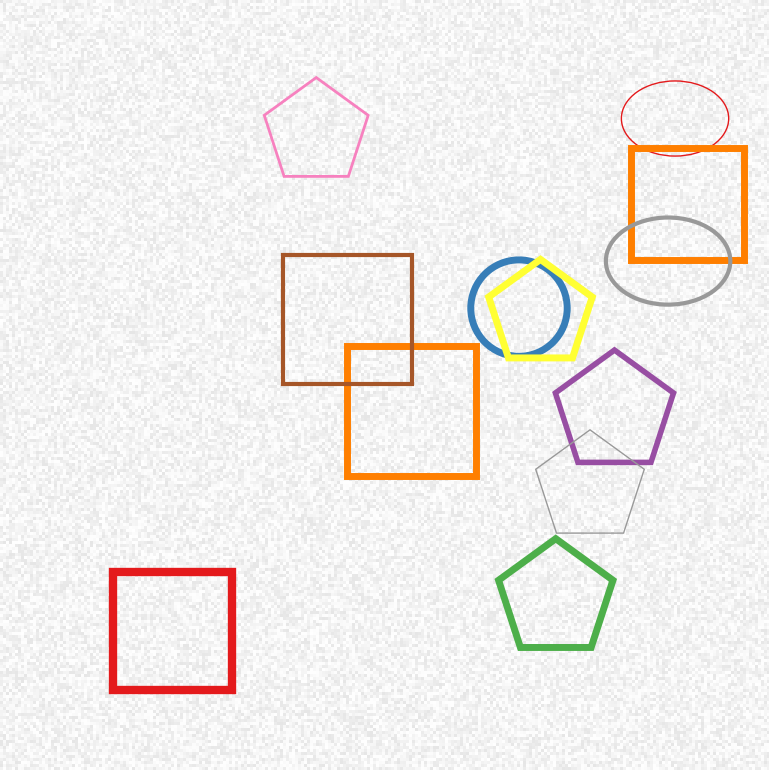[{"shape": "oval", "thickness": 0.5, "radius": 0.35, "center": [0.877, 0.846]}, {"shape": "square", "thickness": 3, "radius": 0.38, "center": [0.224, 0.18]}, {"shape": "circle", "thickness": 2.5, "radius": 0.31, "center": [0.674, 0.6]}, {"shape": "pentagon", "thickness": 2.5, "radius": 0.39, "center": [0.722, 0.222]}, {"shape": "pentagon", "thickness": 2, "radius": 0.4, "center": [0.798, 0.465]}, {"shape": "square", "thickness": 2.5, "radius": 0.37, "center": [0.892, 0.735]}, {"shape": "square", "thickness": 2.5, "radius": 0.42, "center": [0.535, 0.466]}, {"shape": "pentagon", "thickness": 2.5, "radius": 0.35, "center": [0.702, 0.592]}, {"shape": "square", "thickness": 1.5, "radius": 0.42, "center": [0.451, 0.585]}, {"shape": "pentagon", "thickness": 1, "radius": 0.35, "center": [0.411, 0.828]}, {"shape": "pentagon", "thickness": 0.5, "radius": 0.37, "center": [0.766, 0.368]}, {"shape": "oval", "thickness": 1.5, "radius": 0.4, "center": [0.868, 0.661]}]